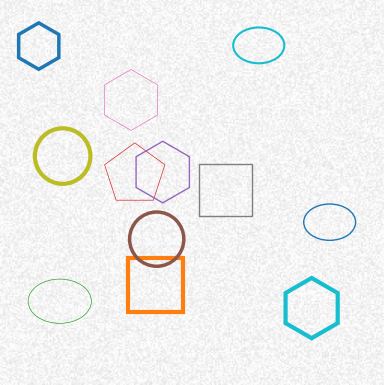[{"shape": "oval", "thickness": 1, "radius": 0.34, "center": [0.856, 0.423]}, {"shape": "hexagon", "thickness": 2.5, "radius": 0.3, "center": [0.101, 0.88]}, {"shape": "square", "thickness": 3, "radius": 0.35, "center": [0.404, 0.259]}, {"shape": "oval", "thickness": 0.5, "radius": 0.41, "center": [0.155, 0.218]}, {"shape": "pentagon", "thickness": 0.5, "radius": 0.41, "center": [0.35, 0.547]}, {"shape": "hexagon", "thickness": 1, "radius": 0.4, "center": [0.423, 0.553]}, {"shape": "circle", "thickness": 2.5, "radius": 0.35, "center": [0.407, 0.379]}, {"shape": "hexagon", "thickness": 0.5, "radius": 0.4, "center": [0.34, 0.74]}, {"shape": "square", "thickness": 1, "radius": 0.34, "center": [0.586, 0.506]}, {"shape": "circle", "thickness": 3, "radius": 0.36, "center": [0.163, 0.595]}, {"shape": "oval", "thickness": 1.5, "radius": 0.33, "center": [0.672, 0.882]}, {"shape": "hexagon", "thickness": 3, "radius": 0.39, "center": [0.809, 0.2]}]